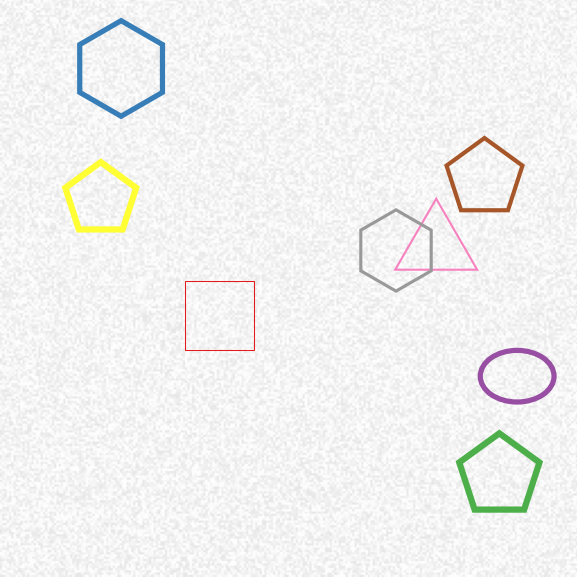[{"shape": "square", "thickness": 0.5, "radius": 0.3, "center": [0.38, 0.452]}, {"shape": "hexagon", "thickness": 2.5, "radius": 0.41, "center": [0.21, 0.881]}, {"shape": "pentagon", "thickness": 3, "radius": 0.36, "center": [0.865, 0.176]}, {"shape": "oval", "thickness": 2.5, "radius": 0.32, "center": [0.896, 0.348]}, {"shape": "pentagon", "thickness": 3, "radius": 0.32, "center": [0.174, 0.654]}, {"shape": "pentagon", "thickness": 2, "radius": 0.35, "center": [0.839, 0.691]}, {"shape": "triangle", "thickness": 1, "radius": 0.41, "center": [0.755, 0.573]}, {"shape": "hexagon", "thickness": 1.5, "radius": 0.35, "center": [0.686, 0.565]}]